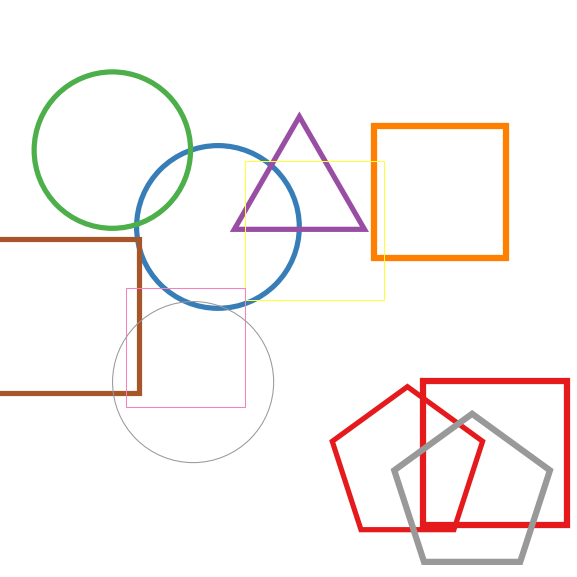[{"shape": "pentagon", "thickness": 2.5, "radius": 0.68, "center": [0.705, 0.193]}, {"shape": "square", "thickness": 3, "radius": 0.62, "center": [0.858, 0.214]}, {"shape": "circle", "thickness": 2.5, "radius": 0.7, "center": [0.377, 0.606]}, {"shape": "circle", "thickness": 2.5, "radius": 0.68, "center": [0.195, 0.739]}, {"shape": "triangle", "thickness": 2.5, "radius": 0.65, "center": [0.518, 0.667]}, {"shape": "square", "thickness": 3, "radius": 0.57, "center": [0.761, 0.667]}, {"shape": "square", "thickness": 0.5, "radius": 0.6, "center": [0.545, 0.6]}, {"shape": "square", "thickness": 2.5, "radius": 0.67, "center": [0.107, 0.453]}, {"shape": "square", "thickness": 0.5, "radius": 0.51, "center": [0.322, 0.397]}, {"shape": "pentagon", "thickness": 3, "radius": 0.71, "center": [0.818, 0.141]}, {"shape": "circle", "thickness": 0.5, "radius": 0.7, "center": [0.334, 0.338]}]